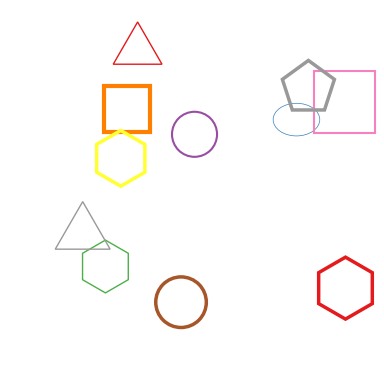[{"shape": "hexagon", "thickness": 2.5, "radius": 0.4, "center": [0.897, 0.252]}, {"shape": "triangle", "thickness": 1, "radius": 0.37, "center": [0.357, 0.87]}, {"shape": "oval", "thickness": 0.5, "radius": 0.3, "center": [0.77, 0.689]}, {"shape": "hexagon", "thickness": 1, "radius": 0.34, "center": [0.274, 0.308]}, {"shape": "circle", "thickness": 1.5, "radius": 0.29, "center": [0.505, 0.651]}, {"shape": "square", "thickness": 3, "radius": 0.3, "center": [0.33, 0.717]}, {"shape": "hexagon", "thickness": 2.5, "radius": 0.36, "center": [0.314, 0.589]}, {"shape": "circle", "thickness": 2.5, "radius": 0.33, "center": [0.47, 0.215]}, {"shape": "square", "thickness": 1.5, "radius": 0.4, "center": [0.895, 0.735]}, {"shape": "pentagon", "thickness": 2.5, "radius": 0.36, "center": [0.801, 0.772]}, {"shape": "triangle", "thickness": 1, "radius": 0.41, "center": [0.215, 0.394]}]